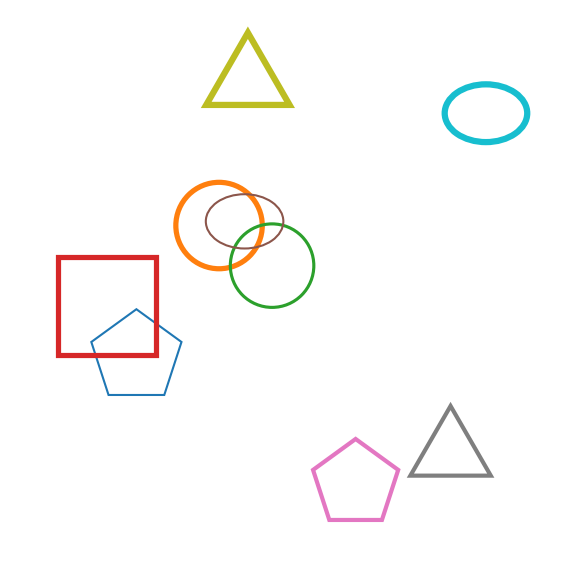[{"shape": "pentagon", "thickness": 1, "radius": 0.41, "center": [0.236, 0.382]}, {"shape": "circle", "thickness": 2.5, "radius": 0.37, "center": [0.379, 0.609]}, {"shape": "circle", "thickness": 1.5, "radius": 0.36, "center": [0.471, 0.539]}, {"shape": "square", "thickness": 2.5, "radius": 0.42, "center": [0.186, 0.47]}, {"shape": "oval", "thickness": 1, "radius": 0.34, "center": [0.424, 0.616]}, {"shape": "pentagon", "thickness": 2, "radius": 0.39, "center": [0.616, 0.161]}, {"shape": "triangle", "thickness": 2, "radius": 0.4, "center": [0.78, 0.216]}, {"shape": "triangle", "thickness": 3, "radius": 0.42, "center": [0.429, 0.859]}, {"shape": "oval", "thickness": 3, "radius": 0.36, "center": [0.841, 0.803]}]